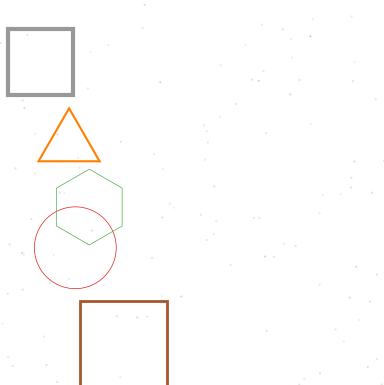[{"shape": "circle", "thickness": 0.5, "radius": 0.53, "center": [0.196, 0.356]}, {"shape": "hexagon", "thickness": 0.5, "radius": 0.49, "center": [0.232, 0.462]}, {"shape": "triangle", "thickness": 1.5, "radius": 0.46, "center": [0.179, 0.627]}, {"shape": "square", "thickness": 2, "radius": 0.56, "center": [0.321, 0.105]}, {"shape": "square", "thickness": 3, "radius": 0.43, "center": [0.105, 0.84]}]